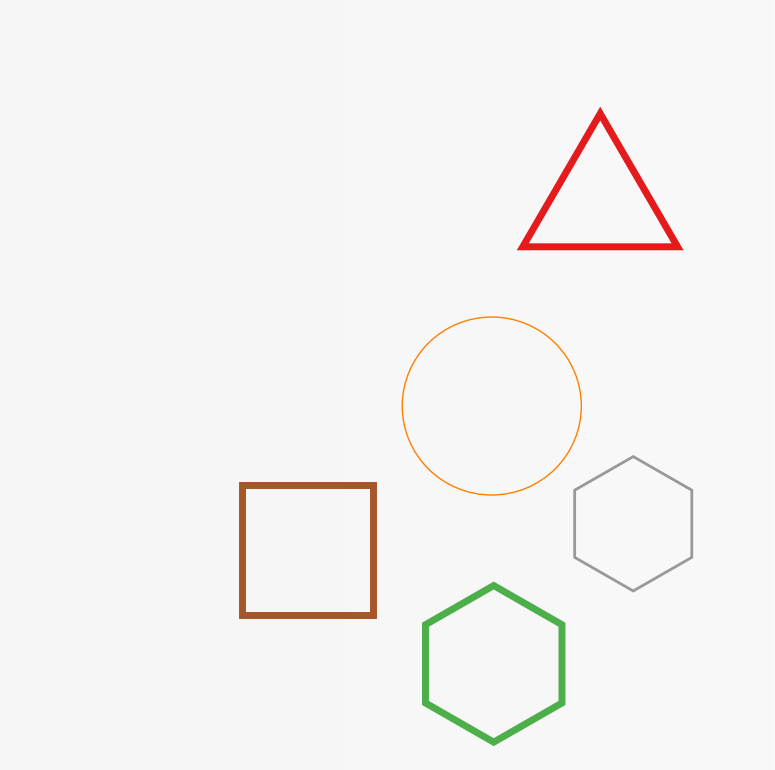[{"shape": "triangle", "thickness": 2.5, "radius": 0.58, "center": [0.774, 0.737]}, {"shape": "hexagon", "thickness": 2.5, "radius": 0.51, "center": [0.637, 0.138]}, {"shape": "circle", "thickness": 0.5, "radius": 0.58, "center": [0.635, 0.473]}, {"shape": "square", "thickness": 2.5, "radius": 0.42, "center": [0.397, 0.286]}, {"shape": "hexagon", "thickness": 1, "radius": 0.44, "center": [0.817, 0.32]}]